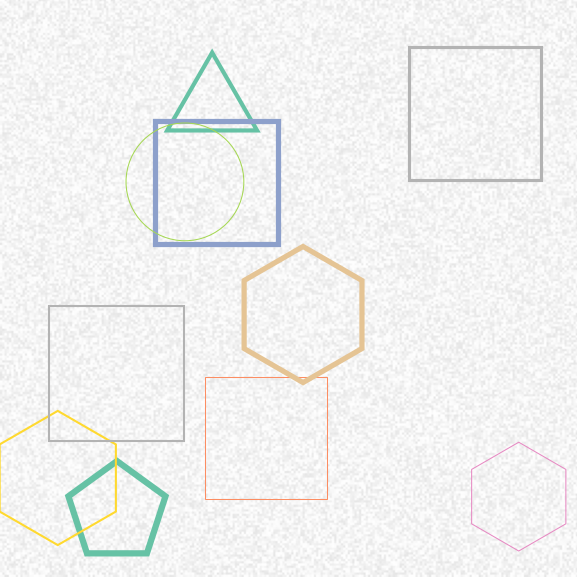[{"shape": "triangle", "thickness": 2, "radius": 0.45, "center": [0.367, 0.818]}, {"shape": "pentagon", "thickness": 3, "radius": 0.44, "center": [0.203, 0.112]}, {"shape": "square", "thickness": 0.5, "radius": 0.53, "center": [0.46, 0.241]}, {"shape": "square", "thickness": 2.5, "radius": 0.53, "center": [0.375, 0.683]}, {"shape": "hexagon", "thickness": 0.5, "radius": 0.47, "center": [0.898, 0.139]}, {"shape": "circle", "thickness": 0.5, "radius": 0.51, "center": [0.32, 0.684]}, {"shape": "hexagon", "thickness": 1, "radius": 0.58, "center": [0.1, 0.171]}, {"shape": "hexagon", "thickness": 2.5, "radius": 0.59, "center": [0.525, 0.455]}, {"shape": "square", "thickness": 1.5, "radius": 0.57, "center": [0.822, 0.803]}, {"shape": "square", "thickness": 1, "radius": 0.58, "center": [0.202, 0.352]}]